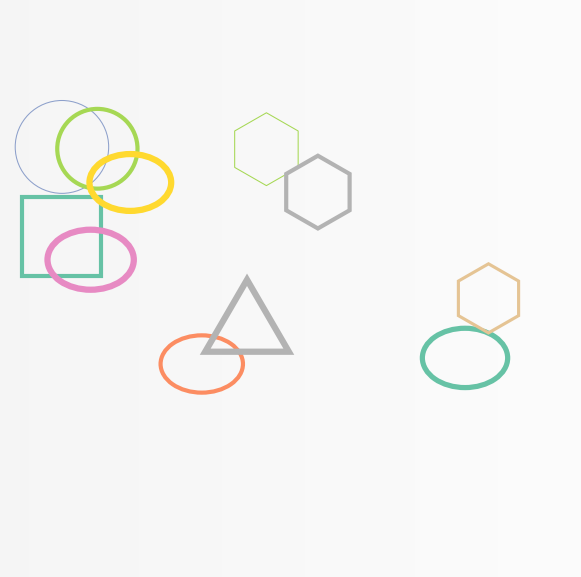[{"shape": "oval", "thickness": 2.5, "radius": 0.37, "center": [0.8, 0.379]}, {"shape": "square", "thickness": 2, "radius": 0.34, "center": [0.105, 0.59]}, {"shape": "oval", "thickness": 2, "radius": 0.35, "center": [0.347, 0.369]}, {"shape": "circle", "thickness": 0.5, "radius": 0.4, "center": [0.107, 0.745]}, {"shape": "oval", "thickness": 3, "radius": 0.37, "center": [0.156, 0.549]}, {"shape": "hexagon", "thickness": 0.5, "radius": 0.32, "center": [0.458, 0.741]}, {"shape": "circle", "thickness": 2, "radius": 0.35, "center": [0.168, 0.742]}, {"shape": "oval", "thickness": 3, "radius": 0.35, "center": [0.224, 0.683]}, {"shape": "hexagon", "thickness": 1.5, "radius": 0.3, "center": [0.84, 0.483]}, {"shape": "hexagon", "thickness": 2, "radius": 0.31, "center": [0.547, 0.667]}, {"shape": "triangle", "thickness": 3, "radius": 0.42, "center": [0.425, 0.432]}]